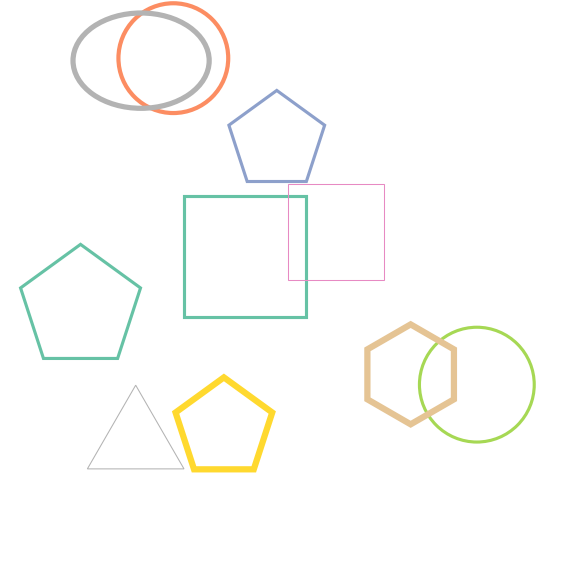[{"shape": "square", "thickness": 1.5, "radius": 0.53, "center": [0.424, 0.555]}, {"shape": "pentagon", "thickness": 1.5, "radius": 0.55, "center": [0.139, 0.467]}, {"shape": "circle", "thickness": 2, "radius": 0.48, "center": [0.3, 0.898]}, {"shape": "pentagon", "thickness": 1.5, "radius": 0.44, "center": [0.479, 0.755]}, {"shape": "square", "thickness": 0.5, "radius": 0.42, "center": [0.582, 0.598]}, {"shape": "circle", "thickness": 1.5, "radius": 0.5, "center": [0.826, 0.333]}, {"shape": "pentagon", "thickness": 3, "radius": 0.44, "center": [0.388, 0.258]}, {"shape": "hexagon", "thickness": 3, "radius": 0.43, "center": [0.711, 0.351]}, {"shape": "oval", "thickness": 2.5, "radius": 0.59, "center": [0.244, 0.894]}, {"shape": "triangle", "thickness": 0.5, "radius": 0.48, "center": [0.235, 0.236]}]